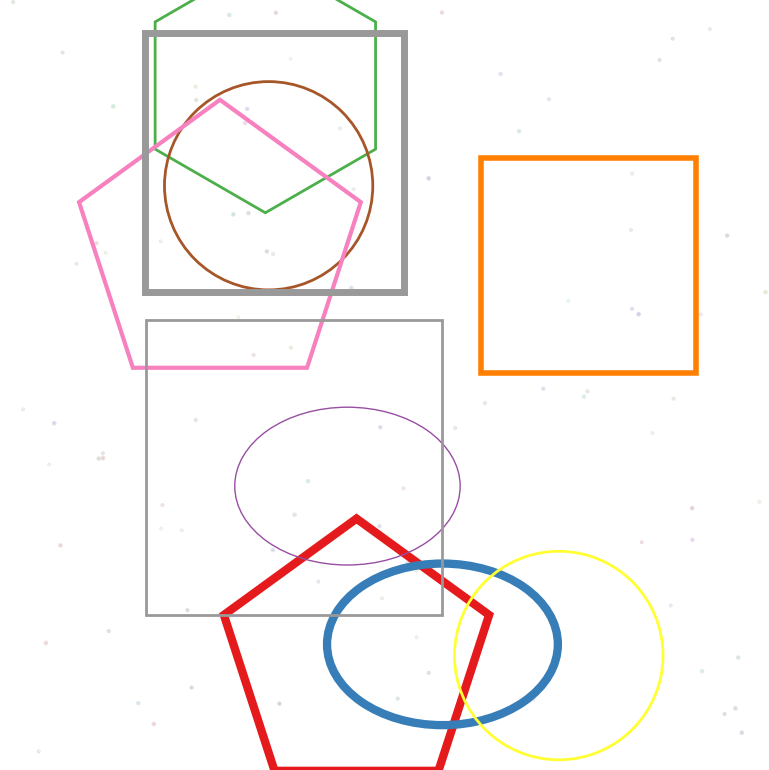[{"shape": "pentagon", "thickness": 3, "radius": 0.91, "center": [0.463, 0.145]}, {"shape": "oval", "thickness": 3, "radius": 0.75, "center": [0.575, 0.163]}, {"shape": "hexagon", "thickness": 1, "radius": 0.83, "center": [0.345, 0.889]}, {"shape": "oval", "thickness": 0.5, "radius": 0.73, "center": [0.451, 0.369]}, {"shape": "square", "thickness": 2, "radius": 0.7, "center": [0.764, 0.655]}, {"shape": "circle", "thickness": 1, "radius": 0.68, "center": [0.726, 0.149]}, {"shape": "circle", "thickness": 1, "radius": 0.68, "center": [0.349, 0.759]}, {"shape": "pentagon", "thickness": 1.5, "radius": 0.96, "center": [0.286, 0.678]}, {"shape": "square", "thickness": 1, "radius": 0.96, "center": [0.382, 0.393]}, {"shape": "square", "thickness": 2.5, "radius": 0.84, "center": [0.357, 0.789]}]